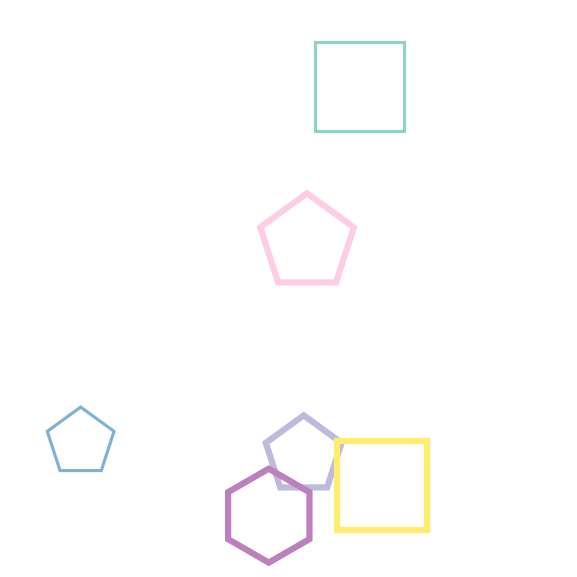[{"shape": "square", "thickness": 1.5, "radius": 0.39, "center": [0.623, 0.85]}, {"shape": "pentagon", "thickness": 3, "radius": 0.34, "center": [0.526, 0.211]}, {"shape": "pentagon", "thickness": 1.5, "radius": 0.3, "center": [0.14, 0.233]}, {"shape": "pentagon", "thickness": 3, "radius": 0.43, "center": [0.532, 0.579]}, {"shape": "hexagon", "thickness": 3, "radius": 0.41, "center": [0.465, 0.106]}, {"shape": "square", "thickness": 3, "radius": 0.39, "center": [0.662, 0.158]}]